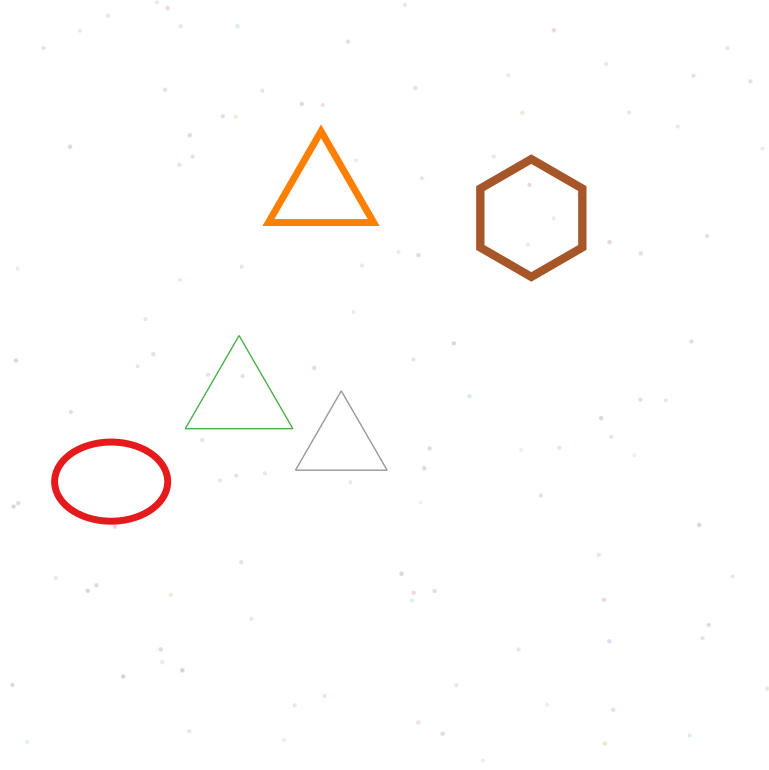[{"shape": "oval", "thickness": 2.5, "radius": 0.37, "center": [0.144, 0.374]}, {"shape": "triangle", "thickness": 0.5, "radius": 0.4, "center": [0.31, 0.484]}, {"shape": "triangle", "thickness": 2.5, "radius": 0.39, "center": [0.417, 0.75]}, {"shape": "hexagon", "thickness": 3, "radius": 0.38, "center": [0.69, 0.717]}, {"shape": "triangle", "thickness": 0.5, "radius": 0.34, "center": [0.443, 0.424]}]